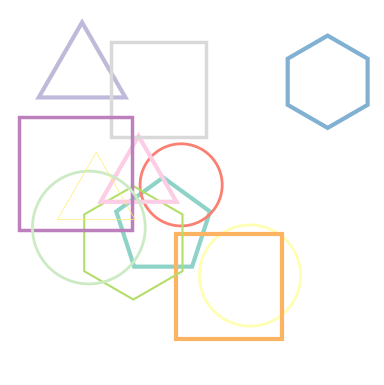[{"shape": "pentagon", "thickness": 3, "radius": 0.64, "center": [0.424, 0.411]}, {"shape": "circle", "thickness": 2, "radius": 0.66, "center": [0.649, 0.284]}, {"shape": "triangle", "thickness": 3, "radius": 0.65, "center": [0.213, 0.812]}, {"shape": "circle", "thickness": 2, "radius": 0.53, "center": [0.47, 0.52]}, {"shape": "hexagon", "thickness": 3, "radius": 0.6, "center": [0.851, 0.788]}, {"shape": "square", "thickness": 3, "radius": 0.69, "center": [0.596, 0.256]}, {"shape": "hexagon", "thickness": 1.5, "radius": 0.74, "center": [0.346, 0.369]}, {"shape": "triangle", "thickness": 3, "radius": 0.57, "center": [0.36, 0.533]}, {"shape": "square", "thickness": 2.5, "radius": 0.61, "center": [0.413, 0.768]}, {"shape": "square", "thickness": 2.5, "radius": 0.73, "center": [0.197, 0.549]}, {"shape": "circle", "thickness": 2, "radius": 0.73, "center": [0.231, 0.409]}, {"shape": "triangle", "thickness": 0.5, "radius": 0.58, "center": [0.25, 0.488]}]